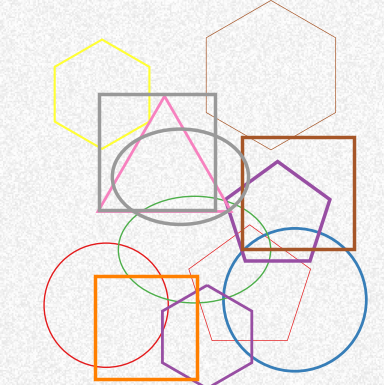[{"shape": "pentagon", "thickness": 0.5, "radius": 0.83, "center": [0.649, 0.25]}, {"shape": "circle", "thickness": 1, "radius": 0.81, "center": [0.276, 0.207]}, {"shape": "circle", "thickness": 2, "radius": 0.93, "center": [0.766, 0.221]}, {"shape": "oval", "thickness": 1, "radius": 0.99, "center": [0.505, 0.352]}, {"shape": "pentagon", "thickness": 2.5, "radius": 0.71, "center": [0.721, 0.438]}, {"shape": "hexagon", "thickness": 2, "radius": 0.67, "center": [0.538, 0.125]}, {"shape": "square", "thickness": 2.5, "radius": 0.67, "center": [0.379, 0.15]}, {"shape": "hexagon", "thickness": 1.5, "radius": 0.71, "center": [0.265, 0.755]}, {"shape": "hexagon", "thickness": 0.5, "radius": 0.97, "center": [0.704, 0.805]}, {"shape": "square", "thickness": 2.5, "radius": 0.73, "center": [0.773, 0.498]}, {"shape": "triangle", "thickness": 2, "radius": 1.0, "center": [0.427, 0.551]}, {"shape": "square", "thickness": 2.5, "radius": 0.75, "center": [0.409, 0.605]}, {"shape": "oval", "thickness": 2.5, "radius": 0.88, "center": [0.469, 0.541]}]